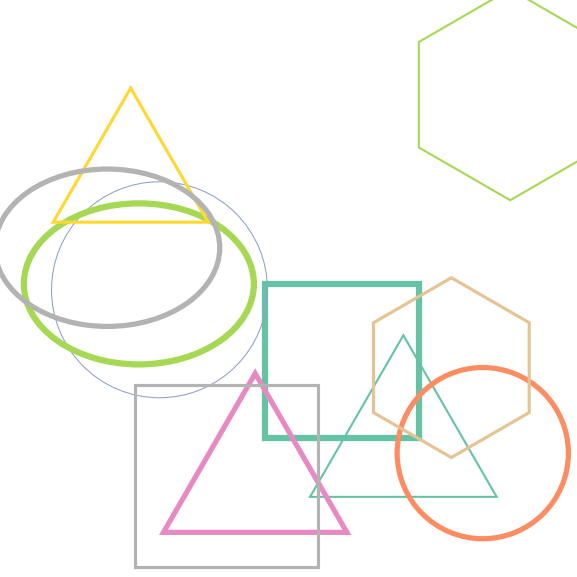[{"shape": "triangle", "thickness": 1, "radius": 0.93, "center": [0.698, 0.232]}, {"shape": "square", "thickness": 3, "radius": 0.67, "center": [0.592, 0.374]}, {"shape": "circle", "thickness": 2.5, "radius": 0.74, "center": [0.836, 0.214]}, {"shape": "circle", "thickness": 0.5, "radius": 0.93, "center": [0.276, 0.497]}, {"shape": "triangle", "thickness": 2.5, "radius": 0.92, "center": [0.442, 0.169]}, {"shape": "hexagon", "thickness": 1, "radius": 0.91, "center": [0.883, 0.835]}, {"shape": "oval", "thickness": 3, "radius": 1.0, "center": [0.24, 0.508]}, {"shape": "triangle", "thickness": 1.5, "radius": 0.77, "center": [0.226, 0.692]}, {"shape": "hexagon", "thickness": 1.5, "radius": 0.78, "center": [0.782, 0.363]}, {"shape": "square", "thickness": 1.5, "radius": 0.79, "center": [0.392, 0.175]}, {"shape": "oval", "thickness": 2.5, "radius": 0.97, "center": [0.186, 0.57]}]